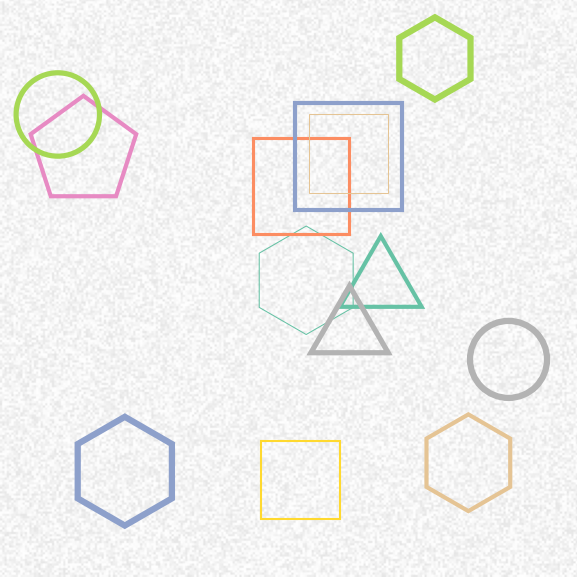[{"shape": "hexagon", "thickness": 0.5, "radius": 0.47, "center": [0.53, 0.514]}, {"shape": "triangle", "thickness": 2, "radius": 0.41, "center": [0.659, 0.509]}, {"shape": "square", "thickness": 1.5, "radius": 0.41, "center": [0.522, 0.677]}, {"shape": "hexagon", "thickness": 3, "radius": 0.47, "center": [0.216, 0.183]}, {"shape": "square", "thickness": 2, "radius": 0.46, "center": [0.603, 0.728]}, {"shape": "pentagon", "thickness": 2, "radius": 0.48, "center": [0.144, 0.737]}, {"shape": "hexagon", "thickness": 3, "radius": 0.36, "center": [0.753, 0.898]}, {"shape": "circle", "thickness": 2.5, "radius": 0.36, "center": [0.1, 0.801]}, {"shape": "square", "thickness": 1, "radius": 0.34, "center": [0.521, 0.168]}, {"shape": "square", "thickness": 0.5, "radius": 0.34, "center": [0.604, 0.734]}, {"shape": "hexagon", "thickness": 2, "radius": 0.42, "center": [0.811, 0.198]}, {"shape": "triangle", "thickness": 2.5, "radius": 0.39, "center": [0.605, 0.427]}, {"shape": "circle", "thickness": 3, "radius": 0.33, "center": [0.881, 0.377]}]